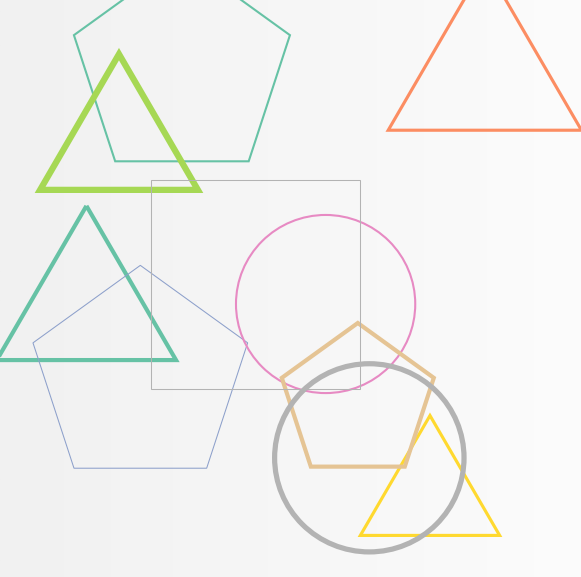[{"shape": "triangle", "thickness": 2, "radius": 0.89, "center": [0.149, 0.465]}, {"shape": "pentagon", "thickness": 1, "radius": 0.98, "center": [0.313, 0.878]}, {"shape": "triangle", "thickness": 1.5, "radius": 0.96, "center": [0.834, 0.87]}, {"shape": "pentagon", "thickness": 0.5, "radius": 0.97, "center": [0.241, 0.345]}, {"shape": "circle", "thickness": 1, "radius": 0.77, "center": [0.56, 0.473]}, {"shape": "triangle", "thickness": 3, "radius": 0.78, "center": [0.205, 0.749]}, {"shape": "triangle", "thickness": 1.5, "radius": 0.69, "center": [0.74, 0.141]}, {"shape": "pentagon", "thickness": 2, "radius": 0.69, "center": [0.616, 0.302]}, {"shape": "square", "thickness": 0.5, "radius": 0.9, "center": [0.44, 0.507]}, {"shape": "circle", "thickness": 2.5, "radius": 0.81, "center": [0.635, 0.206]}]